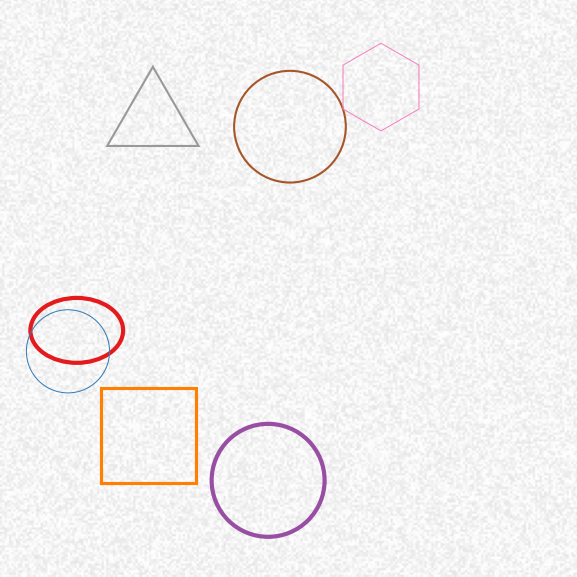[{"shape": "oval", "thickness": 2, "radius": 0.4, "center": [0.133, 0.427]}, {"shape": "circle", "thickness": 0.5, "radius": 0.36, "center": [0.118, 0.391]}, {"shape": "circle", "thickness": 2, "radius": 0.49, "center": [0.464, 0.167]}, {"shape": "square", "thickness": 1.5, "radius": 0.41, "center": [0.257, 0.245]}, {"shape": "circle", "thickness": 1, "radius": 0.48, "center": [0.502, 0.78]}, {"shape": "hexagon", "thickness": 0.5, "radius": 0.38, "center": [0.66, 0.848]}, {"shape": "triangle", "thickness": 1, "radius": 0.46, "center": [0.265, 0.792]}]